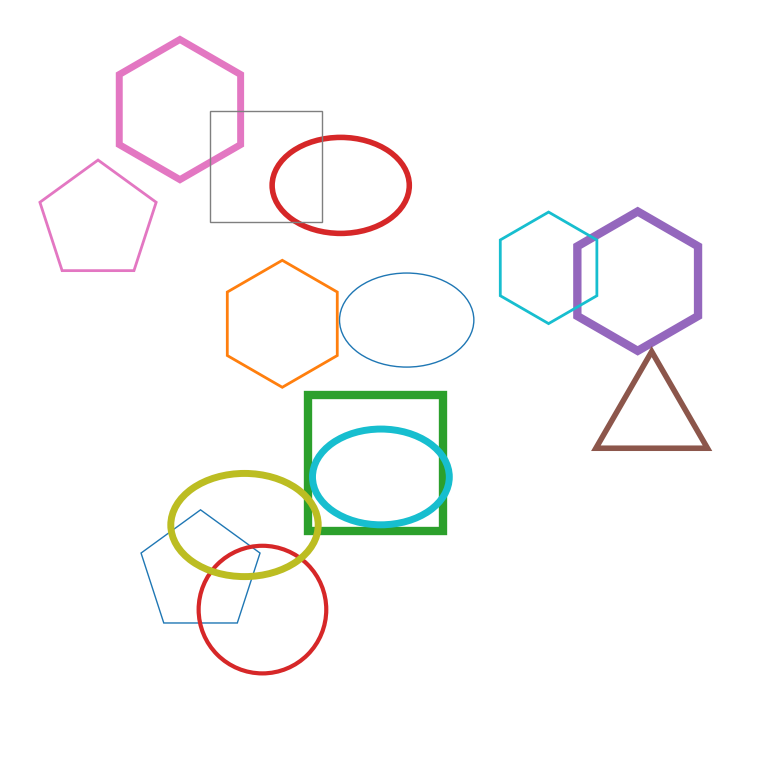[{"shape": "pentagon", "thickness": 0.5, "radius": 0.41, "center": [0.26, 0.257]}, {"shape": "oval", "thickness": 0.5, "radius": 0.44, "center": [0.528, 0.584]}, {"shape": "hexagon", "thickness": 1, "radius": 0.41, "center": [0.367, 0.579]}, {"shape": "square", "thickness": 3, "radius": 0.44, "center": [0.488, 0.399]}, {"shape": "oval", "thickness": 2, "radius": 0.45, "center": [0.442, 0.759]}, {"shape": "circle", "thickness": 1.5, "radius": 0.41, "center": [0.341, 0.208]}, {"shape": "hexagon", "thickness": 3, "radius": 0.45, "center": [0.828, 0.635]}, {"shape": "triangle", "thickness": 2, "radius": 0.42, "center": [0.846, 0.46]}, {"shape": "hexagon", "thickness": 2.5, "radius": 0.46, "center": [0.234, 0.858]}, {"shape": "pentagon", "thickness": 1, "radius": 0.4, "center": [0.127, 0.713]}, {"shape": "square", "thickness": 0.5, "radius": 0.36, "center": [0.345, 0.784]}, {"shape": "oval", "thickness": 2.5, "radius": 0.48, "center": [0.318, 0.318]}, {"shape": "oval", "thickness": 2.5, "radius": 0.44, "center": [0.495, 0.381]}, {"shape": "hexagon", "thickness": 1, "radius": 0.36, "center": [0.712, 0.652]}]